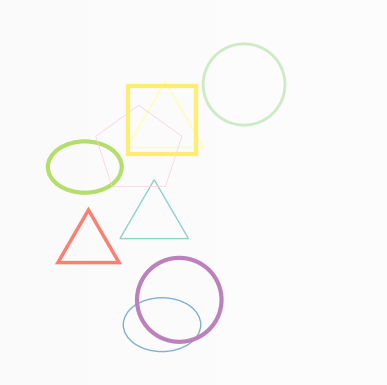[{"shape": "triangle", "thickness": 1, "radius": 0.51, "center": [0.398, 0.431]}, {"shape": "triangle", "thickness": 1, "radius": 0.57, "center": [0.427, 0.674]}, {"shape": "triangle", "thickness": 2.5, "radius": 0.46, "center": [0.228, 0.363]}, {"shape": "oval", "thickness": 1, "radius": 0.5, "center": [0.418, 0.157]}, {"shape": "oval", "thickness": 3, "radius": 0.48, "center": [0.219, 0.566]}, {"shape": "pentagon", "thickness": 0.5, "radius": 0.58, "center": [0.358, 0.61]}, {"shape": "circle", "thickness": 3, "radius": 0.55, "center": [0.463, 0.221]}, {"shape": "circle", "thickness": 2, "radius": 0.53, "center": [0.63, 0.781]}, {"shape": "square", "thickness": 3, "radius": 0.44, "center": [0.419, 0.689]}]